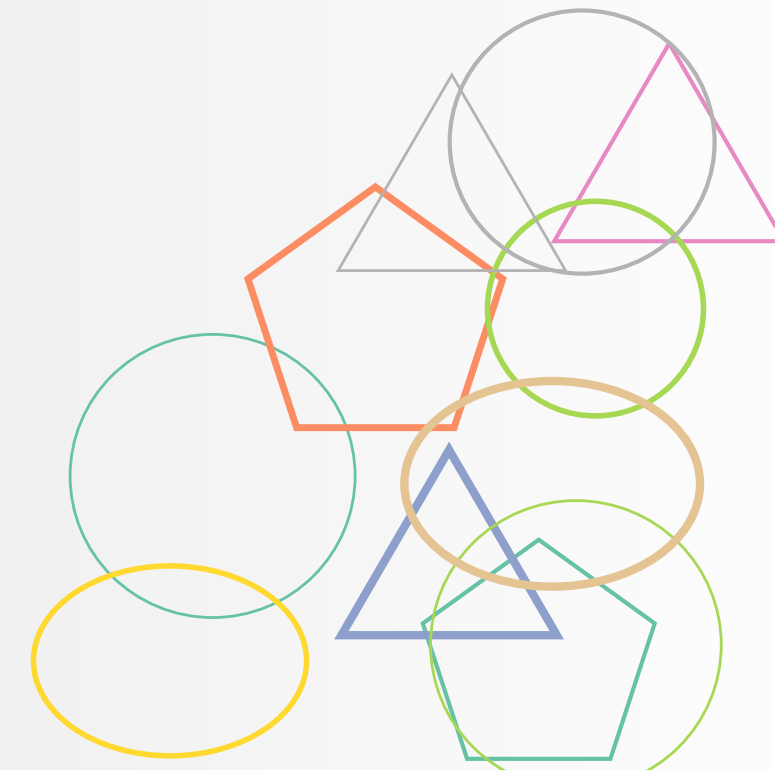[{"shape": "circle", "thickness": 1, "radius": 0.92, "center": [0.274, 0.382]}, {"shape": "pentagon", "thickness": 1.5, "radius": 0.79, "center": [0.695, 0.142]}, {"shape": "pentagon", "thickness": 2.5, "radius": 0.86, "center": [0.484, 0.584]}, {"shape": "triangle", "thickness": 3, "radius": 0.8, "center": [0.579, 0.255]}, {"shape": "triangle", "thickness": 1.5, "radius": 0.86, "center": [0.863, 0.772]}, {"shape": "circle", "thickness": 2, "radius": 0.7, "center": [0.768, 0.599]}, {"shape": "circle", "thickness": 1, "radius": 0.94, "center": [0.743, 0.162]}, {"shape": "oval", "thickness": 2, "radius": 0.88, "center": [0.219, 0.142]}, {"shape": "oval", "thickness": 3, "radius": 0.95, "center": [0.713, 0.372]}, {"shape": "circle", "thickness": 1.5, "radius": 0.85, "center": [0.751, 0.816]}, {"shape": "triangle", "thickness": 1, "radius": 0.85, "center": [0.583, 0.733]}]